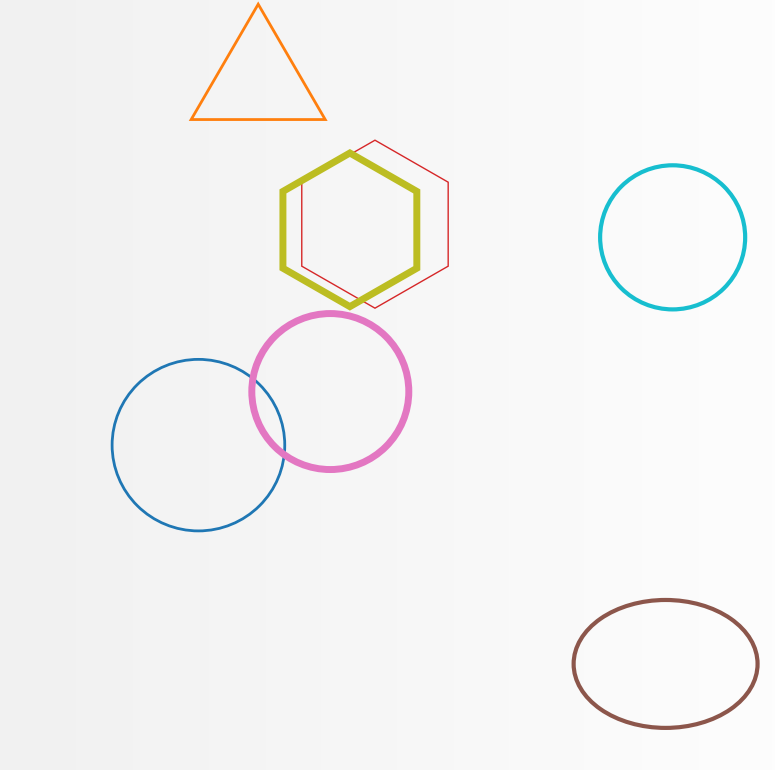[{"shape": "circle", "thickness": 1, "radius": 0.56, "center": [0.256, 0.422]}, {"shape": "triangle", "thickness": 1, "radius": 0.5, "center": [0.333, 0.895]}, {"shape": "hexagon", "thickness": 0.5, "radius": 0.55, "center": [0.484, 0.709]}, {"shape": "oval", "thickness": 1.5, "radius": 0.59, "center": [0.859, 0.138]}, {"shape": "circle", "thickness": 2.5, "radius": 0.51, "center": [0.426, 0.491]}, {"shape": "hexagon", "thickness": 2.5, "radius": 0.5, "center": [0.451, 0.702]}, {"shape": "circle", "thickness": 1.5, "radius": 0.47, "center": [0.868, 0.692]}]